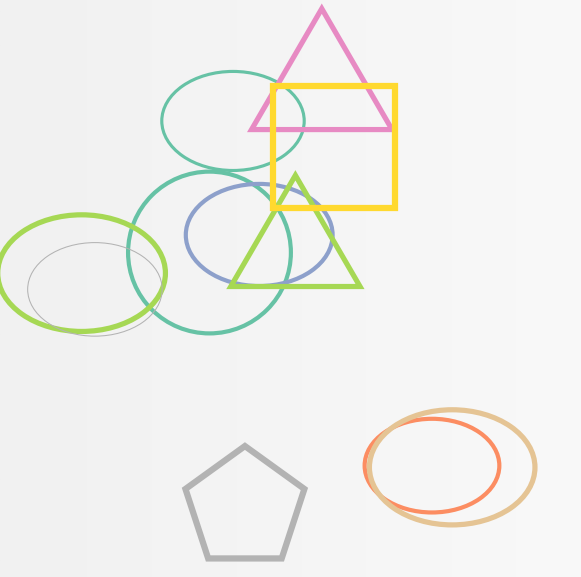[{"shape": "oval", "thickness": 1.5, "radius": 0.61, "center": [0.401, 0.79]}, {"shape": "circle", "thickness": 2, "radius": 0.7, "center": [0.36, 0.562]}, {"shape": "oval", "thickness": 2, "radius": 0.58, "center": [0.743, 0.193]}, {"shape": "oval", "thickness": 2, "radius": 0.63, "center": [0.446, 0.592]}, {"shape": "triangle", "thickness": 2.5, "radius": 0.7, "center": [0.554, 0.845]}, {"shape": "oval", "thickness": 2.5, "radius": 0.72, "center": [0.14, 0.526]}, {"shape": "triangle", "thickness": 2.5, "radius": 0.64, "center": [0.508, 0.567]}, {"shape": "square", "thickness": 3, "radius": 0.52, "center": [0.575, 0.745]}, {"shape": "oval", "thickness": 2.5, "radius": 0.71, "center": [0.778, 0.19]}, {"shape": "oval", "thickness": 0.5, "radius": 0.58, "center": [0.163, 0.498]}, {"shape": "pentagon", "thickness": 3, "radius": 0.54, "center": [0.421, 0.119]}]